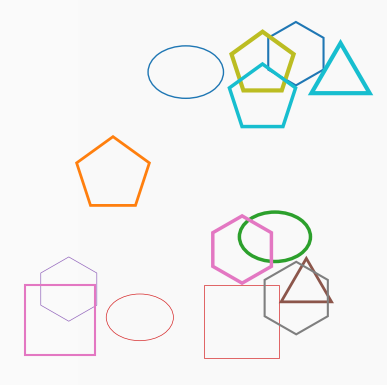[{"shape": "hexagon", "thickness": 1.5, "radius": 0.41, "center": [0.764, 0.861]}, {"shape": "oval", "thickness": 1, "radius": 0.49, "center": [0.479, 0.813]}, {"shape": "pentagon", "thickness": 2, "radius": 0.49, "center": [0.292, 0.546]}, {"shape": "oval", "thickness": 2.5, "radius": 0.46, "center": [0.709, 0.385]}, {"shape": "oval", "thickness": 0.5, "radius": 0.43, "center": [0.361, 0.176]}, {"shape": "square", "thickness": 0.5, "radius": 0.48, "center": [0.623, 0.165]}, {"shape": "hexagon", "thickness": 0.5, "radius": 0.42, "center": [0.177, 0.249]}, {"shape": "triangle", "thickness": 2, "radius": 0.38, "center": [0.791, 0.254]}, {"shape": "hexagon", "thickness": 2.5, "radius": 0.44, "center": [0.625, 0.352]}, {"shape": "square", "thickness": 1.5, "radius": 0.45, "center": [0.155, 0.169]}, {"shape": "hexagon", "thickness": 1.5, "radius": 0.47, "center": [0.764, 0.226]}, {"shape": "pentagon", "thickness": 3, "radius": 0.42, "center": [0.678, 0.833]}, {"shape": "triangle", "thickness": 3, "radius": 0.43, "center": [0.879, 0.801]}, {"shape": "pentagon", "thickness": 2.5, "radius": 0.45, "center": [0.677, 0.744]}]